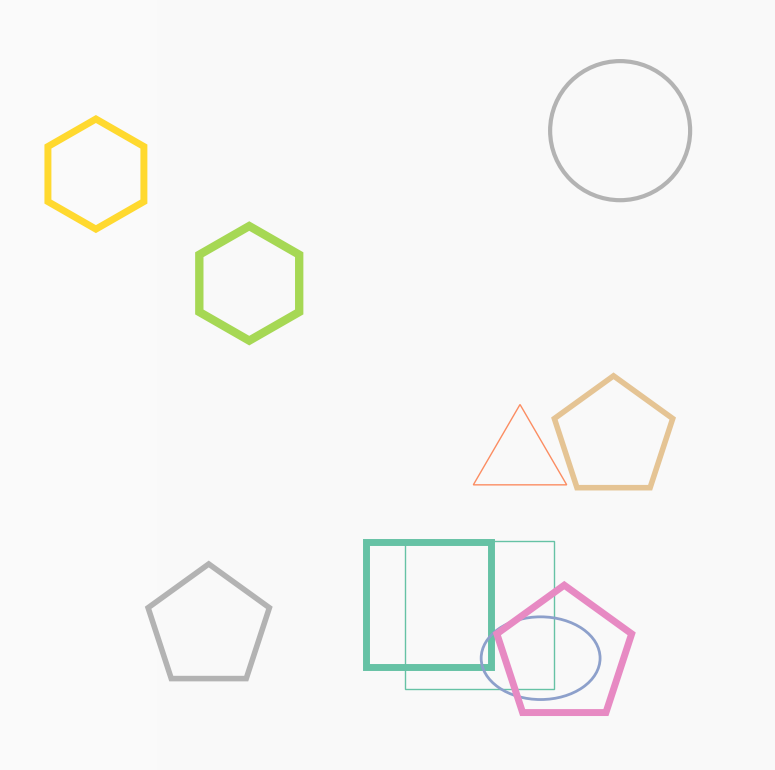[{"shape": "square", "thickness": 2.5, "radius": 0.41, "center": [0.553, 0.215]}, {"shape": "square", "thickness": 0.5, "radius": 0.48, "center": [0.618, 0.201]}, {"shape": "triangle", "thickness": 0.5, "radius": 0.35, "center": [0.671, 0.405]}, {"shape": "oval", "thickness": 1, "radius": 0.38, "center": [0.698, 0.145]}, {"shape": "pentagon", "thickness": 2.5, "radius": 0.46, "center": [0.728, 0.149]}, {"shape": "hexagon", "thickness": 3, "radius": 0.37, "center": [0.322, 0.632]}, {"shape": "hexagon", "thickness": 2.5, "radius": 0.36, "center": [0.124, 0.774]}, {"shape": "pentagon", "thickness": 2, "radius": 0.4, "center": [0.792, 0.432]}, {"shape": "pentagon", "thickness": 2, "radius": 0.41, "center": [0.269, 0.185]}, {"shape": "circle", "thickness": 1.5, "radius": 0.45, "center": [0.8, 0.83]}]